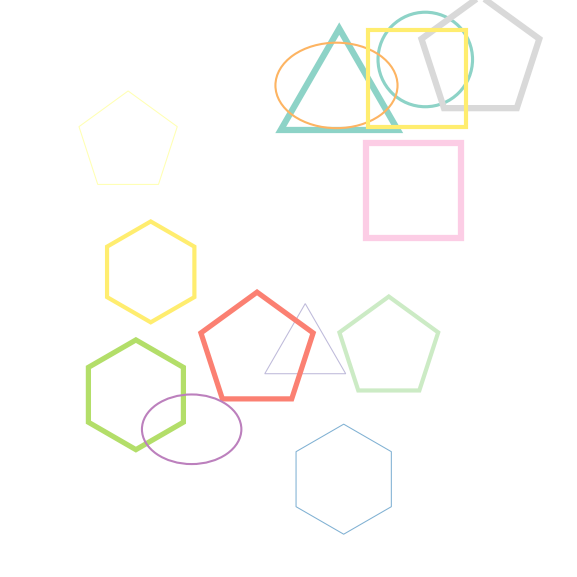[{"shape": "triangle", "thickness": 3, "radius": 0.59, "center": [0.587, 0.833]}, {"shape": "circle", "thickness": 1.5, "radius": 0.41, "center": [0.736, 0.896]}, {"shape": "pentagon", "thickness": 0.5, "radius": 0.45, "center": [0.222, 0.752]}, {"shape": "triangle", "thickness": 0.5, "radius": 0.4, "center": [0.529, 0.392]}, {"shape": "pentagon", "thickness": 2.5, "radius": 0.51, "center": [0.445, 0.391]}, {"shape": "hexagon", "thickness": 0.5, "radius": 0.48, "center": [0.595, 0.169]}, {"shape": "oval", "thickness": 1, "radius": 0.53, "center": [0.583, 0.851]}, {"shape": "hexagon", "thickness": 2.5, "radius": 0.47, "center": [0.235, 0.316]}, {"shape": "square", "thickness": 3, "radius": 0.41, "center": [0.716, 0.669]}, {"shape": "pentagon", "thickness": 3, "radius": 0.54, "center": [0.832, 0.899]}, {"shape": "oval", "thickness": 1, "radius": 0.43, "center": [0.332, 0.256]}, {"shape": "pentagon", "thickness": 2, "radius": 0.45, "center": [0.673, 0.396]}, {"shape": "square", "thickness": 2, "radius": 0.42, "center": [0.722, 0.863]}, {"shape": "hexagon", "thickness": 2, "radius": 0.44, "center": [0.261, 0.528]}]